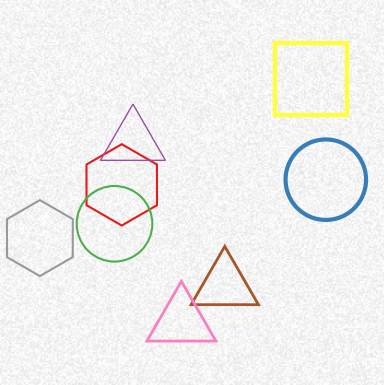[{"shape": "hexagon", "thickness": 1.5, "radius": 0.53, "center": [0.316, 0.52]}, {"shape": "circle", "thickness": 3, "radius": 0.52, "center": [0.846, 0.533]}, {"shape": "circle", "thickness": 1.5, "radius": 0.49, "center": [0.297, 0.419]}, {"shape": "triangle", "thickness": 1, "radius": 0.49, "center": [0.345, 0.632]}, {"shape": "square", "thickness": 3, "radius": 0.47, "center": [0.808, 0.795]}, {"shape": "triangle", "thickness": 2, "radius": 0.5, "center": [0.584, 0.259]}, {"shape": "triangle", "thickness": 2, "radius": 0.52, "center": [0.471, 0.166]}, {"shape": "hexagon", "thickness": 1.5, "radius": 0.49, "center": [0.104, 0.382]}]